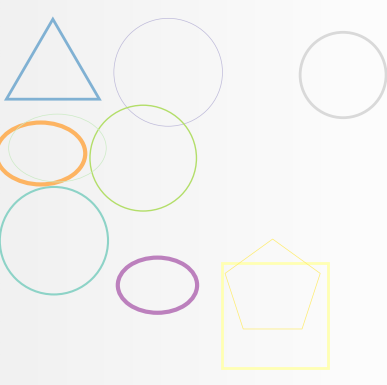[{"shape": "circle", "thickness": 1.5, "radius": 0.7, "center": [0.139, 0.375]}, {"shape": "square", "thickness": 2, "radius": 0.68, "center": [0.709, 0.181]}, {"shape": "circle", "thickness": 0.5, "radius": 0.7, "center": [0.434, 0.812]}, {"shape": "triangle", "thickness": 2, "radius": 0.69, "center": [0.136, 0.812]}, {"shape": "oval", "thickness": 3, "radius": 0.57, "center": [0.105, 0.601]}, {"shape": "circle", "thickness": 1, "radius": 0.69, "center": [0.37, 0.589]}, {"shape": "circle", "thickness": 2, "radius": 0.55, "center": [0.885, 0.805]}, {"shape": "oval", "thickness": 3, "radius": 0.51, "center": [0.406, 0.259]}, {"shape": "oval", "thickness": 0.5, "radius": 0.63, "center": [0.148, 0.615]}, {"shape": "pentagon", "thickness": 0.5, "radius": 0.65, "center": [0.704, 0.25]}]